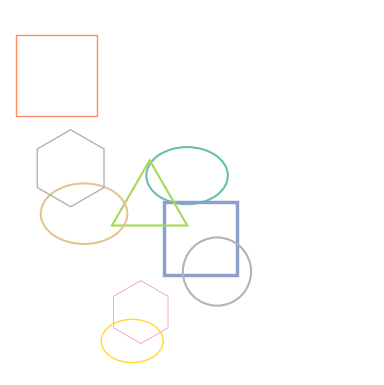[{"shape": "oval", "thickness": 1.5, "radius": 0.53, "center": [0.486, 0.544]}, {"shape": "square", "thickness": 1, "radius": 0.52, "center": [0.147, 0.804]}, {"shape": "square", "thickness": 2.5, "radius": 0.47, "center": [0.52, 0.381]}, {"shape": "hexagon", "thickness": 0.5, "radius": 0.41, "center": [0.366, 0.189]}, {"shape": "triangle", "thickness": 1.5, "radius": 0.56, "center": [0.389, 0.471]}, {"shape": "oval", "thickness": 1, "radius": 0.4, "center": [0.343, 0.114]}, {"shape": "oval", "thickness": 1.5, "radius": 0.56, "center": [0.218, 0.445]}, {"shape": "hexagon", "thickness": 1, "radius": 0.5, "center": [0.183, 0.563]}, {"shape": "circle", "thickness": 1.5, "radius": 0.44, "center": [0.564, 0.295]}]